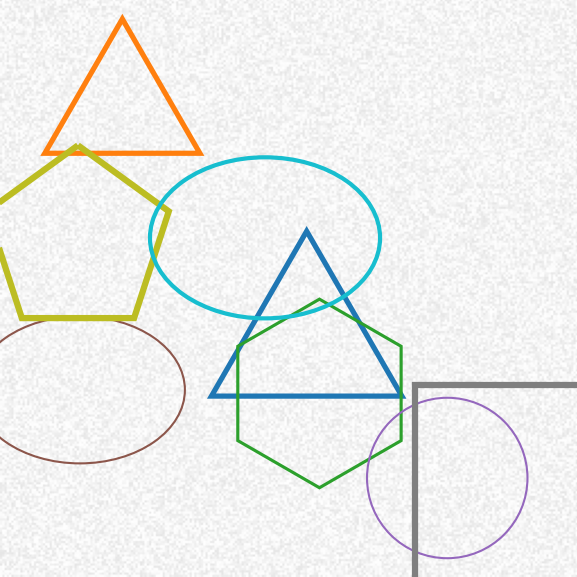[{"shape": "triangle", "thickness": 2.5, "radius": 0.95, "center": [0.531, 0.408]}, {"shape": "triangle", "thickness": 2.5, "radius": 0.78, "center": [0.212, 0.811]}, {"shape": "hexagon", "thickness": 1.5, "radius": 0.82, "center": [0.553, 0.318]}, {"shape": "circle", "thickness": 1, "radius": 0.69, "center": [0.774, 0.171]}, {"shape": "oval", "thickness": 1, "radius": 0.91, "center": [0.138, 0.324]}, {"shape": "square", "thickness": 3, "radius": 0.9, "center": [0.899, 0.153]}, {"shape": "pentagon", "thickness": 3, "radius": 0.83, "center": [0.135, 0.582]}, {"shape": "oval", "thickness": 2, "radius": 1.0, "center": [0.459, 0.587]}]